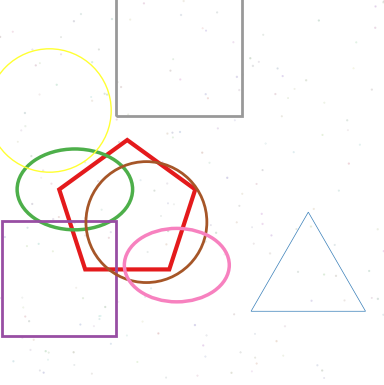[{"shape": "pentagon", "thickness": 3, "radius": 0.93, "center": [0.33, 0.451]}, {"shape": "triangle", "thickness": 0.5, "radius": 0.86, "center": [0.801, 0.277]}, {"shape": "oval", "thickness": 2.5, "radius": 0.75, "center": [0.194, 0.508]}, {"shape": "square", "thickness": 2, "radius": 0.74, "center": [0.153, 0.277]}, {"shape": "circle", "thickness": 1, "radius": 0.8, "center": [0.129, 0.713]}, {"shape": "circle", "thickness": 2, "radius": 0.79, "center": [0.38, 0.423]}, {"shape": "oval", "thickness": 2.5, "radius": 0.68, "center": [0.459, 0.311]}, {"shape": "square", "thickness": 2, "radius": 0.82, "center": [0.465, 0.864]}]